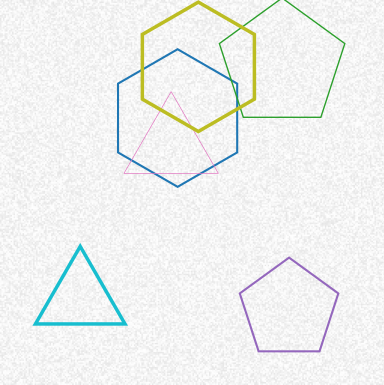[{"shape": "hexagon", "thickness": 1.5, "radius": 0.89, "center": [0.461, 0.693]}, {"shape": "pentagon", "thickness": 1, "radius": 0.86, "center": [0.733, 0.834]}, {"shape": "pentagon", "thickness": 1.5, "radius": 0.67, "center": [0.751, 0.196]}, {"shape": "triangle", "thickness": 0.5, "radius": 0.71, "center": [0.445, 0.62]}, {"shape": "hexagon", "thickness": 2.5, "radius": 0.84, "center": [0.515, 0.826]}, {"shape": "triangle", "thickness": 2.5, "radius": 0.67, "center": [0.208, 0.226]}]